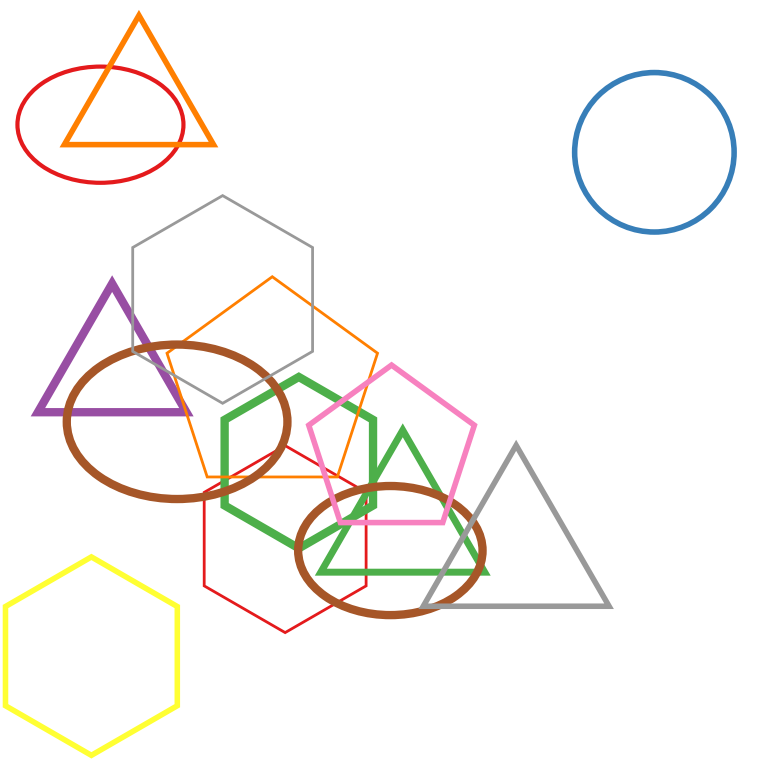[{"shape": "oval", "thickness": 1.5, "radius": 0.54, "center": [0.13, 0.838]}, {"shape": "hexagon", "thickness": 1, "radius": 0.61, "center": [0.37, 0.3]}, {"shape": "circle", "thickness": 2, "radius": 0.52, "center": [0.85, 0.802]}, {"shape": "hexagon", "thickness": 3, "radius": 0.56, "center": [0.388, 0.399]}, {"shape": "triangle", "thickness": 2.5, "radius": 0.61, "center": [0.523, 0.318]}, {"shape": "triangle", "thickness": 3, "radius": 0.56, "center": [0.146, 0.52]}, {"shape": "triangle", "thickness": 2, "radius": 0.56, "center": [0.18, 0.868]}, {"shape": "pentagon", "thickness": 1, "radius": 0.72, "center": [0.354, 0.497]}, {"shape": "hexagon", "thickness": 2, "radius": 0.64, "center": [0.119, 0.148]}, {"shape": "oval", "thickness": 3, "radius": 0.72, "center": [0.23, 0.452]}, {"shape": "oval", "thickness": 3, "radius": 0.6, "center": [0.507, 0.285]}, {"shape": "pentagon", "thickness": 2, "radius": 0.57, "center": [0.509, 0.413]}, {"shape": "triangle", "thickness": 2, "radius": 0.7, "center": [0.67, 0.282]}, {"shape": "hexagon", "thickness": 1, "radius": 0.67, "center": [0.289, 0.611]}]